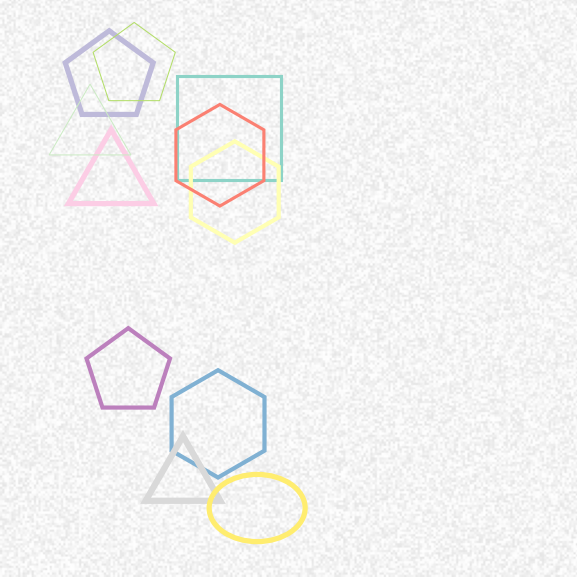[{"shape": "square", "thickness": 1.5, "radius": 0.45, "center": [0.397, 0.778]}, {"shape": "hexagon", "thickness": 2, "radius": 0.44, "center": [0.407, 0.667]}, {"shape": "pentagon", "thickness": 2.5, "radius": 0.4, "center": [0.189, 0.866]}, {"shape": "hexagon", "thickness": 1.5, "radius": 0.44, "center": [0.381, 0.73]}, {"shape": "hexagon", "thickness": 2, "radius": 0.46, "center": [0.378, 0.265]}, {"shape": "pentagon", "thickness": 0.5, "radius": 0.37, "center": [0.232, 0.885]}, {"shape": "triangle", "thickness": 2.5, "radius": 0.43, "center": [0.192, 0.689]}, {"shape": "triangle", "thickness": 3, "radius": 0.37, "center": [0.317, 0.169]}, {"shape": "pentagon", "thickness": 2, "radius": 0.38, "center": [0.222, 0.355]}, {"shape": "triangle", "thickness": 0.5, "radius": 0.41, "center": [0.156, 0.772]}, {"shape": "oval", "thickness": 2.5, "radius": 0.42, "center": [0.445, 0.119]}]